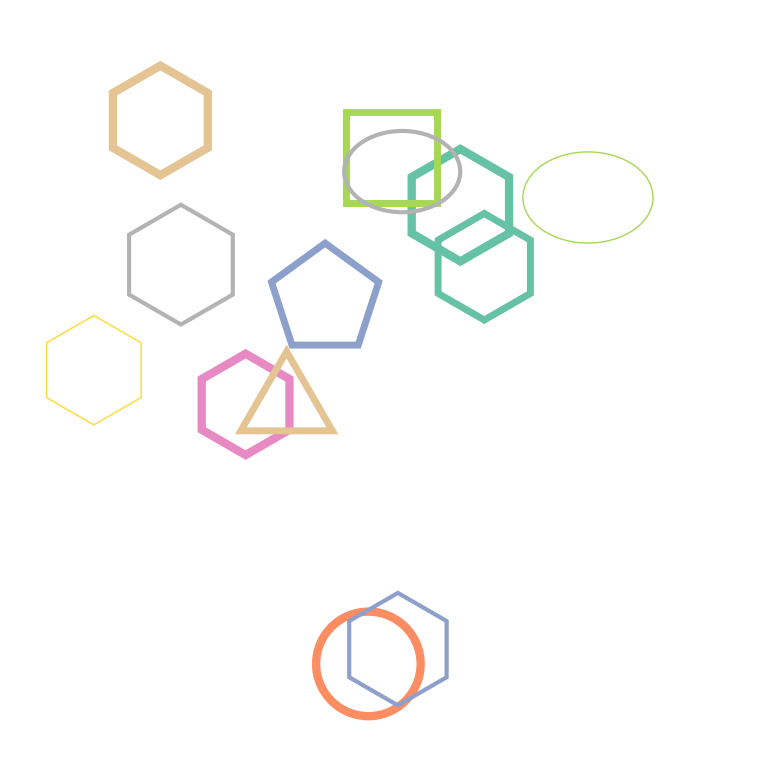[{"shape": "hexagon", "thickness": 2.5, "radius": 0.35, "center": [0.629, 0.654]}, {"shape": "hexagon", "thickness": 3, "radius": 0.37, "center": [0.598, 0.734]}, {"shape": "circle", "thickness": 3, "radius": 0.34, "center": [0.478, 0.138]}, {"shape": "pentagon", "thickness": 2.5, "radius": 0.37, "center": [0.422, 0.611]}, {"shape": "hexagon", "thickness": 1.5, "radius": 0.37, "center": [0.517, 0.157]}, {"shape": "hexagon", "thickness": 3, "radius": 0.33, "center": [0.319, 0.475]}, {"shape": "square", "thickness": 2.5, "radius": 0.29, "center": [0.509, 0.796]}, {"shape": "oval", "thickness": 0.5, "radius": 0.42, "center": [0.764, 0.744]}, {"shape": "hexagon", "thickness": 0.5, "radius": 0.35, "center": [0.122, 0.519]}, {"shape": "hexagon", "thickness": 3, "radius": 0.36, "center": [0.208, 0.844]}, {"shape": "triangle", "thickness": 2.5, "radius": 0.34, "center": [0.372, 0.475]}, {"shape": "hexagon", "thickness": 1.5, "radius": 0.39, "center": [0.235, 0.656]}, {"shape": "oval", "thickness": 1.5, "radius": 0.38, "center": [0.522, 0.777]}]